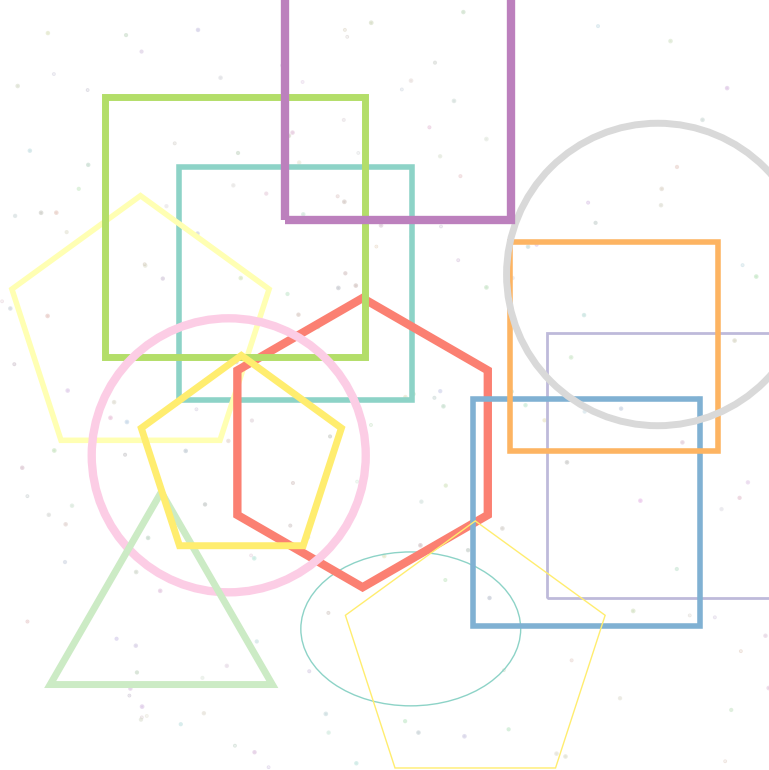[{"shape": "square", "thickness": 2, "radius": 0.76, "center": [0.384, 0.632]}, {"shape": "oval", "thickness": 0.5, "radius": 0.71, "center": [0.533, 0.183]}, {"shape": "pentagon", "thickness": 2, "radius": 0.88, "center": [0.182, 0.57]}, {"shape": "square", "thickness": 1, "radius": 0.86, "center": [0.883, 0.395]}, {"shape": "hexagon", "thickness": 3, "radius": 0.94, "center": [0.471, 0.425]}, {"shape": "square", "thickness": 2, "radius": 0.74, "center": [0.762, 0.334]}, {"shape": "square", "thickness": 2, "radius": 0.68, "center": [0.797, 0.55]}, {"shape": "square", "thickness": 2.5, "radius": 0.84, "center": [0.306, 0.705]}, {"shape": "circle", "thickness": 3, "radius": 0.89, "center": [0.297, 0.409]}, {"shape": "circle", "thickness": 2.5, "radius": 0.98, "center": [0.854, 0.644]}, {"shape": "square", "thickness": 3, "radius": 0.73, "center": [0.517, 0.861]}, {"shape": "triangle", "thickness": 2.5, "radius": 0.83, "center": [0.209, 0.194]}, {"shape": "pentagon", "thickness": 2.5, "radius": 0.68, "center": [0.313, 0.402]}, {"shape": "pentagon", "thickness": 0.5, "radius": 0.89, "center": [0.617, 0.146]}]